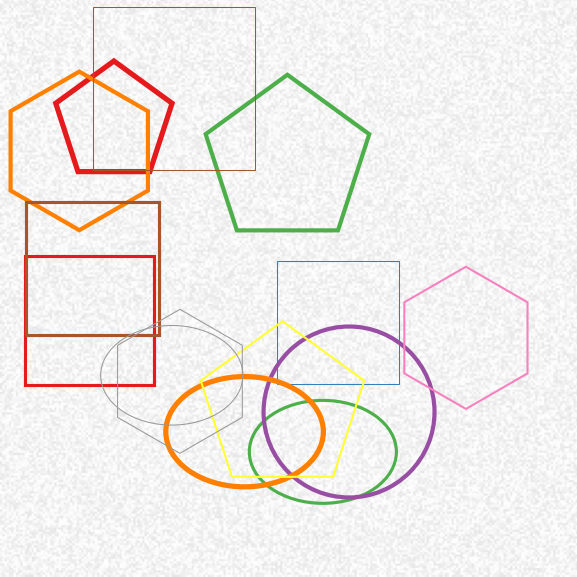[{"shape": "square", "thickness": 1.5, "radius": 0.56, "center": [0.155, 0.445]}, {"shape": "pentagon", "thickness": 2.5, "radius": 0.53, "center": [0.197, 0.788]}, {"shape": "square", "thickness": 0.5, "radius": 0.53, "center": [0.585, 0.44]}, {"shape": "oval", "thickness": 1.5, "radius": 0.64, "center": [0.559, 0.217]}, {"shape": "pentagon", "thickness": 2, "radius": 0.74, "center": [0.498, 0.721]}, {"shape": "circle", "thickness": 2, "radius": 0.74, "center": [0.604, 0.286]}, {"shape": "oval", "thickness": 2.5, "radius": 0.68, "center": [0.424, 0.252]}, {"shape": "hexagon", "thickness": 2, "radius": 0.69, "center": [0.137, 0.738]}, {"shape": "pentagon", "thickness": 1, "radius": 0.74, "center": [0.489, 0.294]}, {"shape": "square", "thickness": 1.5, "radius": 0.58, "center": [0.161, 0.534]}, {"shape": "square", "thickness": 0.5, "radius": 0.7, "center": [0.301, 0.846]}, {"shape": "hexagon", "thickness": 1, "radius": 0.62, "center": [0.807, 0.414]}, {"shape": "oval", "thickness": 0.5, "radius": 0.62, "center": [0.298, 0.349]}, {"shape": "hexagon", "thickness": 0.5, "radius": 0.62, "center": [0.312, 0.339]}]